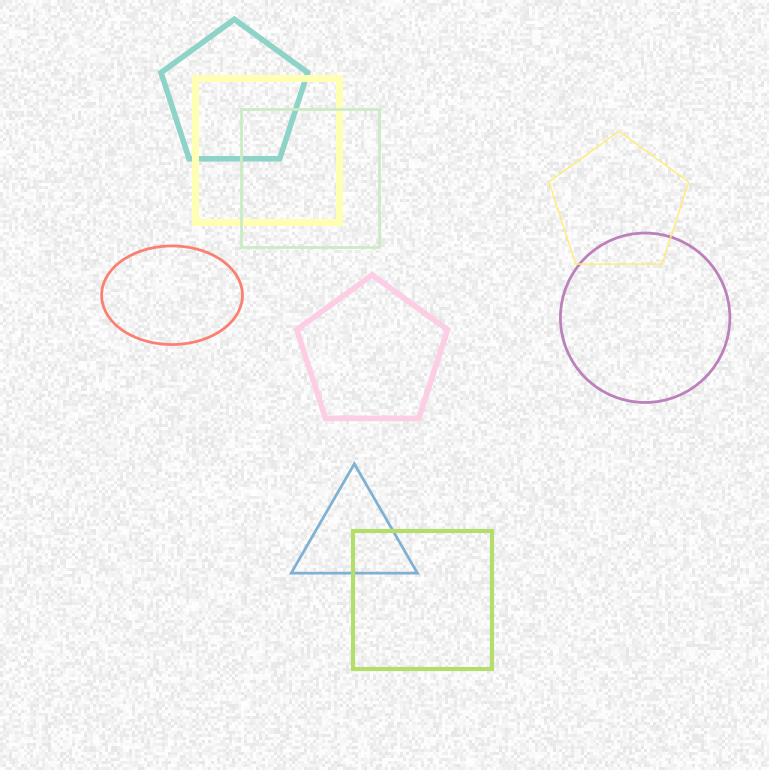[{"shape": "pentagon", "thickness": 2, "radius": 0.5, "center": [0.304, 0.875]}, {"shape": "square", "thickness": 2.5, "radius": 0.47, "center": [0.347, 0.806]}, {"shape": "oval", "thickness": 1, "radius": 0.46, "center": [0.223, 0.617]}, {"shape": "triangle", "thickness": 1, "radius": 0.47, "center": [0.46, 0.303]}, {"shape": "square", "thickness": 1.5, "radius": 0.45, "center": [0.549, 0.221]}, {"shape": "pentagon", "thickness": 2, "radius": 0.51, "center": [0.483, 0.54]}, {"shape": "circle", "thickness": 1, "radius": 0.55, "center": [0.838, 0.587]}, {"shape": "square", "thickness": 1, "radius": 0.45, "center": [0.403, 0.769]}, {"shape": "pentagon", "thickness": 0.5, "radius": 0.48, "center": [0.804, 0.734]}]